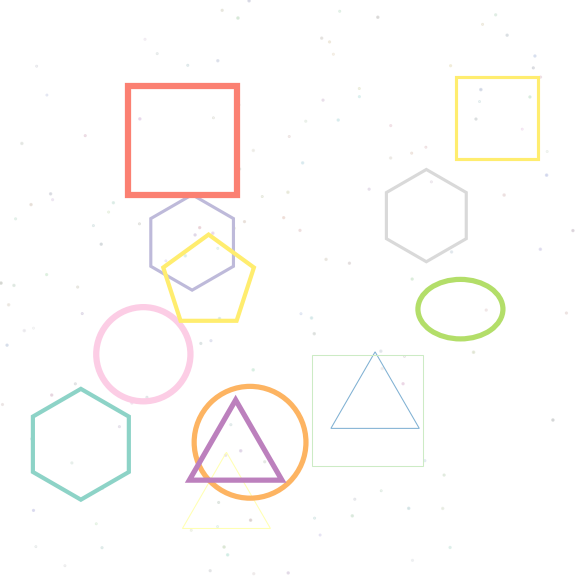[{"shape": "hexagon", "thickness": 2, "radius": 0.48, "center": [0.14, 0.23]}, {"shape": "triangle", "thickness": 0.5, "radius": 0.44, "center": [0.392, 0.128]}, {"shape": "hexagon", "thickness": 1.5, "radius": 0.41, "center": [0.333, 0.579]}, {"shape": "square", "thickness": 3, "radius": 0.47, "center": [0.316, 0.756]}, {"shape": "triangle", "thickness": 0.5, "radius": 0.44, "center": [0.65, 0.302]}, {"shape": "circle", "thickness": 2.5, "radius": 0.48, "center": [0.433, 0.233]}, {"shape": "oval", "thickness": 2.5, "radius": 0.37, "center": [0.797, 0.464]}, {"shape": "circle", "thickness": 3, "radius": 0.41, "center": [0.248, 0.386]}, {"shape": "hexagon", "thickness": 1.5, "radius": 0.4, "center": [0.738, 0.626]}, {"shape": "triangle", "thickness": 2.5, "radius": 0.46, "center": [0.408, 0.214]}, {"shape": "square", "thickness": 0.5, "radius": 0.48, "center": [0.637, 0.289]}, {"shape": "square", "thickness": 1.5, "radius": 0.36, "center": [0.86, 0.795]}, {"shape": "pentagon", "thickness": 2, "radius": 0.41, "center": [0.361, 0.51]}]